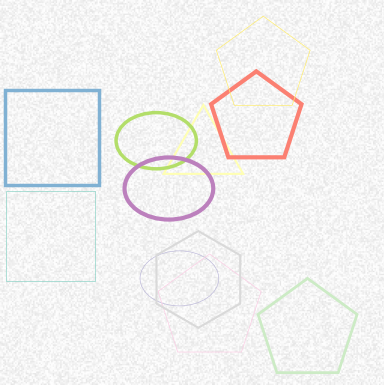[{"shape": "square", "thickness": 0.5, "radius": 0.58, "center": [0.131, 0.387]}, {"shape": "triangle", "thickness": 1.5, "radius": 0.6, "center": [0.528, 0.608]}, {"shape": "oval", "thickness": 0.5, "radius": 0.51, "center": [0.466, 0.277]}, {"shape": "pentagon", "thickness": 3, "radius": 0.62, "center": [0.666, 0.691]}, {"shape": "square", "thickness": 2.5, "radius": 0.61, "center": [0.135, 0.643]}, {"shape": "oval", "thickness": 2.5, "radius": 0.52, "center": [0.406, 0.634]}, {"shape": "pentagon", "thickness": 0.5, "radius": 0.7, "center": [0.544, 0.2]}, {"shape": "hexagon", "thickness": 1.5, "radius": 0.63, "center": [0.515, 0.274]}, {"shape": "oval", "thickness": 3, "radius": 0.58, "center": [0.439, 0.51]}, {"shape": "pentagon", "thickness": 2, "radius": 0.68, "center": [0.799, 0.142]}, {"shape": "pentagon", "thickness": 0.5, "radius": 0.64, "center": [0.684, 0.83]}]